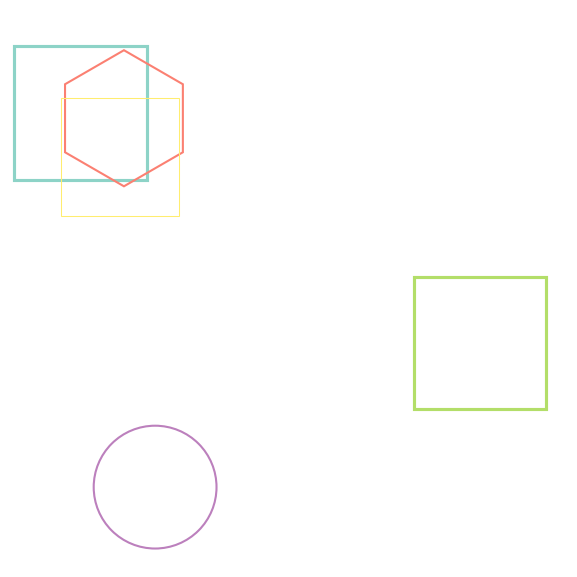[{"shape": "square", "thickness": 1.5, "radius": 0.58, "center": [0.139, 0.803]}, {"shape": "hexagon", "thickness": 1, "radius": 0.59, "center": [0.215, 0.794]}, {"shape": "square", "thickness": 1.5, "radius": 0.57, "center": [0.832, 0.406]}, {"shape": "circle", "thickness": 1, "radius": 0.53, "center": [0.269, 0.156]}, {"shape": "square", "thickness": 0.5, "radius": 0.51, "center": [0.208, 0.727]}]